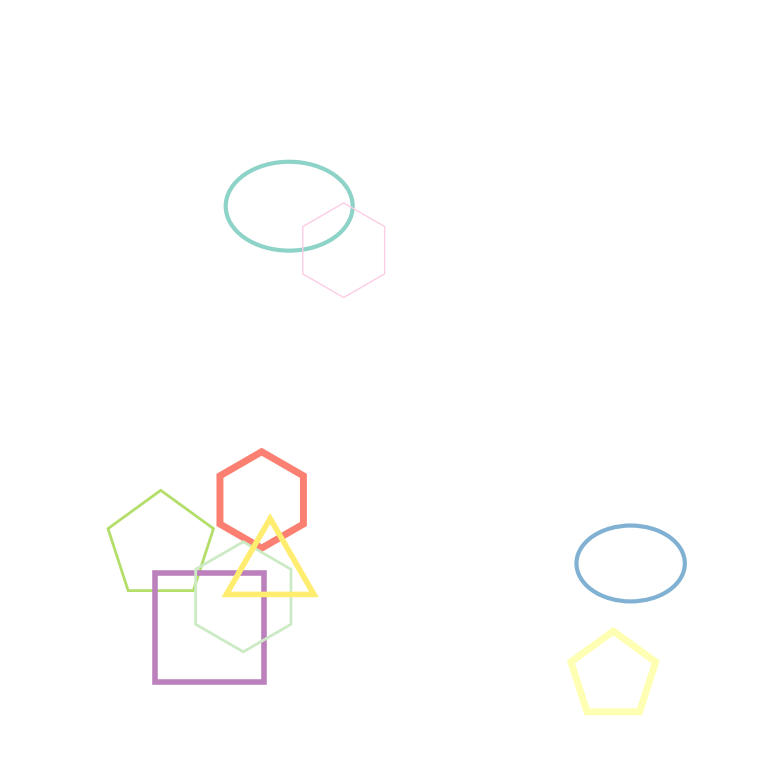[{"shape": "oval", "thickness": 1.5, "radius": 0.41, "center": [0.376, 0.732]}, {"shape": "pentagon", "thickness": 2.5, "radius": 0.29, "center": [0.796, 0.122]}, {"shape": "hexagon", "thickness": 2.5, "radius": 0.31, "center": [0.34, 0.351]}, {"shape": "oval", "thickness": 1.5, "radius": 0.35, "center": [0.819, 0.268]}, {"shape": "pentagon", "thickness": 1, "radius": 0.36, "center": [0.209, 0.291]}, {"shape": "hexagon", "thickness": 0.5, "radius": 0.31, "center": [0.446, 0.675]}, {"shape": "square", "thickness": 2, "radius": 0.35, "center": [0.272, 0.185]}, {"shape": "hexagon", "thickness": 1, "radius": 0.36, "center": [0.316, 0.225]}, {"shape": "triangle", "thickness": 2, "radius": 0.33, "center": [0.351, 0.261]}]